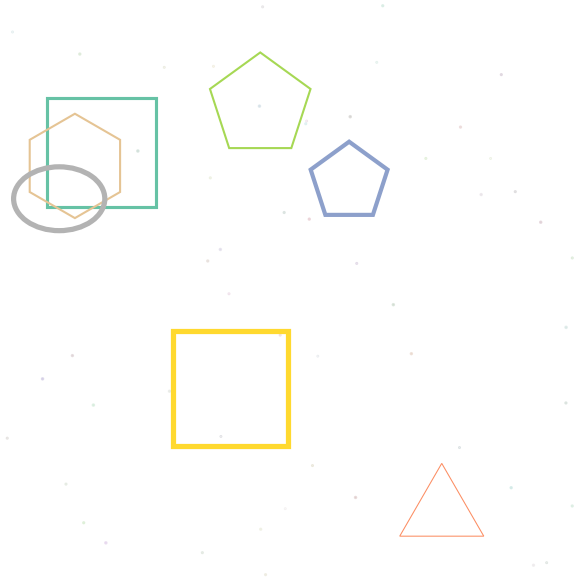[{"shape": "square", "thickness": 1.5, "radius": 0.47, "center": [0.175, 0.734]}, {"shape": "triangle", "thickness": 0.5, "radius": 0.42, "center": [0.765, 0.113]}, {"shape": "pentagon", "thickness": 2, "radius": 0.35, "center": [0.605, 0.684]}, {"shape": "pentagon", "thickness": 1, "radius": 0.46, "center": [0.451, 0.817]}, {"shape": "square", "thickness": 2.5, "radius": 0.5, "center": [0.4, 0.327]}, {"shape": "hexagon", "thickness": 1, "radius": 0.45, "center": [0.13, 0.712]}, {"shape": "oval", "thickness": 2.5, "radius": 0.39, "center": [0.103, 0.655]}]